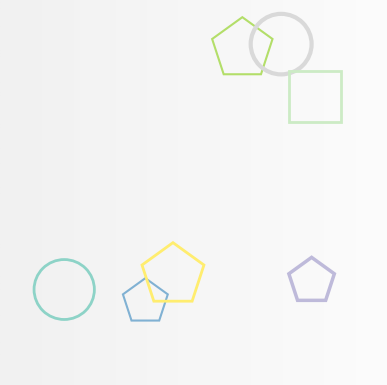[{"shape": "circle", "thickness": 2, "radius": 0.39, "center": [0.166, 0.248]}, {"shape": "pentagon", "thickness": 2.5, "radius": 0.31, "center": [0.804, 0.27]}, {"shape": "pentagon", "thickness": 1.5, "radius": 0.3, "center": [0.375, 0.217]}, {"shape": "pentagon", "thickness": 1.5, "radius": 0.41, "center": [0.625, 0.873]}, {"shape": "circle", "thickness": 3, "radius": 0.39, "center": [0.726, 0.885]}, {"shape": "square", "thickness": 2, "radius": 0.33, "center": [0.813, 0.75]}, {"shape": "pentagon", "thickness": 2, "radius": 0.42, "center": [0.446, 0.286]}]